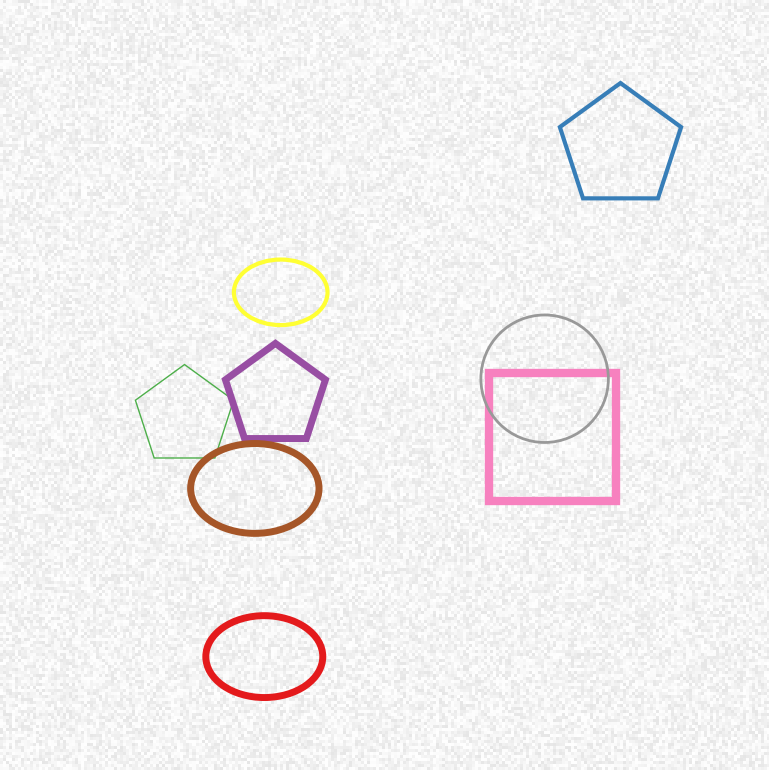[{"shape": "oval", "thickness": 2.5, "radius": 0.38, "center": [0.343, 0.147]}, {"shape": "pentagon", "thickness": 1.5, "radius": 0.41, "center": [0.806, 0.809]}, {"shape": "pentagon", "thickness": 0.5, "radius": 0.34, "center": [0.24, 0.459]}, {"shape": "pentagon", "thickness": 2.5, "radius": 0.34, "center": [0.358, 0.486]}, {"shape": "oval", "thickness": 1.5, "radius": 0.3, "center": [0.365, 0.62]}, {"shape": "oval", "thickness": 2.5, "radius": 0.42, "center": [0.331, 0.366]}, {"shape": "square", "thickness": 3, "radius": 0.41, "center": [0.717, 0.432]}, {"shape": "circle", "thickness": 1, "radius": 0.41, "center": [0.707, 0.508]}]